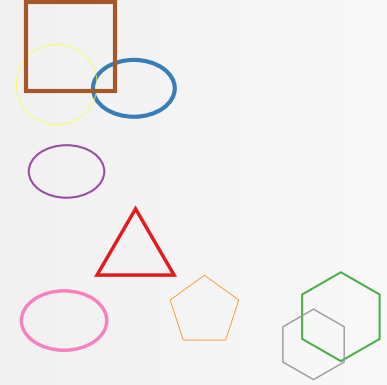[{"shape": "triangle", "thickness": 2.5, "radius": 0.57, "center": [0.35, 0.343]}, {"shape": "oval", "thickness": 3, "radius": 0.53, "center": [0.346, 0.771]}, {"shape": "hexagon", "thickness": 1.5, "radius": 0.58, "center": [0.88, 0.177]}, {"shape": "oval", "thickness": 1.5, "radius": 0.49, "center": [0.172, 0.555]}, {"shape": "pentagon", "thickness": 0.5, "radius": 0.47, "center": [0.528, 0.192]}, {"shape": "circle", "thickness": 0.5, "radius": 0.52, "center": [0.146, 0.781]}, {"shape": "square", "thickness": 3, "radius": 0.57, "center": [0.181, 0.879]}, {"shape": "oval", "thickness": 2.5, "radius": 0.55, "center": [0.165, 0.167]}, {"shape": "hexagon", "thickness": 1, "radius": 0.46, "center": [0.809, 0.106]}]